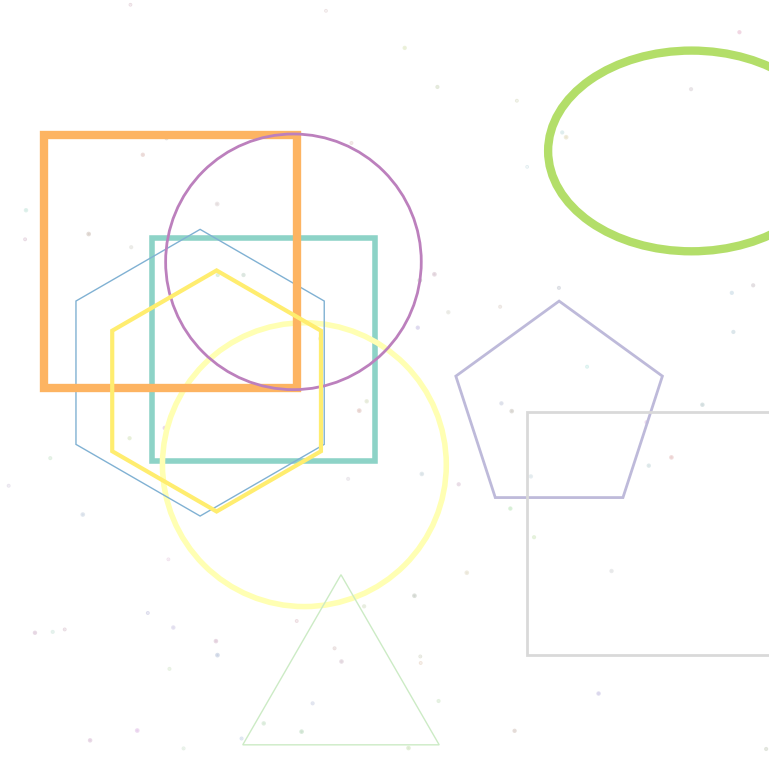[{"shape": "square", "thickness": 2, "radius": 0.72, "center": [0.342, 0.546]}, {"shape": "circle", "thickness": 2, "radius": 0.92, "center": [0.395, 0.397]}, {"shape": "pentagon", "thickness": 1, "radius": 0.71, "center": [0.726, 0.468]}, {"shape": "hexagon", "thickness": 0.5, "radius": 0.93, "center": [0.26, 0.516]}, {"shape": "square", "thickness": 3, "radius": 0.82, "center": [0.221, 0.661]}, {"shape": "oval", "thickness": 3, "radius": 0.93, "center": [0.898, 0.804]}, {"shape": "square", "thickness": 1, "radius": 0.79, "center": [0.842, 0.307]}, {"shape": "circle", "thickness": 1, "radius": 0.83, "center": [0.381, 0.66]}, {"shape": "triangle", "thickness": 0.5, "radius": 0.74, "center": [0.443, 0.106]}, {"shape": "hexagon", "thickness": 1.5, "radius": 0.78, "center": [0.281, 0.492]}]